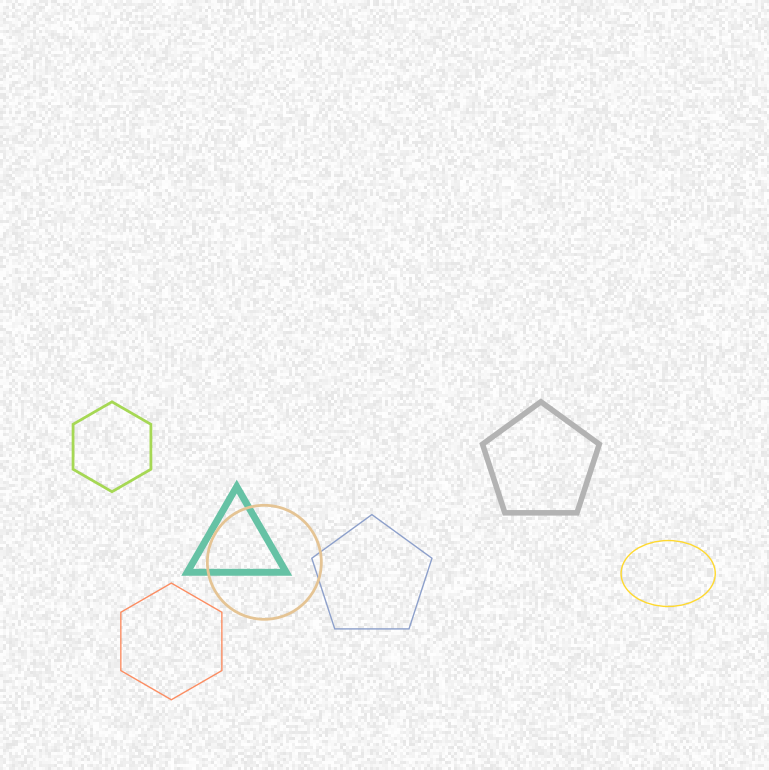[{"shape": "triangle", "thickness": 2.5, "radius": 0.37, "center": [0.307, 0.294]}, {"shape": "hexagon", "thickness": 0.5, "radius": 0.38, "center": [0.223, 0.167]}, {"shape": "pentagon", "thickness": 0.5, "radius": 0.41, "center": [0.483, 0.25]}, {"shape": "hexagon", "thickness": 1, "radius": 0.29, "center": [0.145, 0.42]}, {"shape": "oval", "thickness": 0.5, "radius": 0.31, "center": [0.868, 0.255]}, {"shape": "circle", "thickness": 1, "radius": 0.37, "center": [0.343, 0.27]}, {"shape": "pentagon", "thickness": 2, "radius": 0.4, "center": [0.702, 0.398]}]